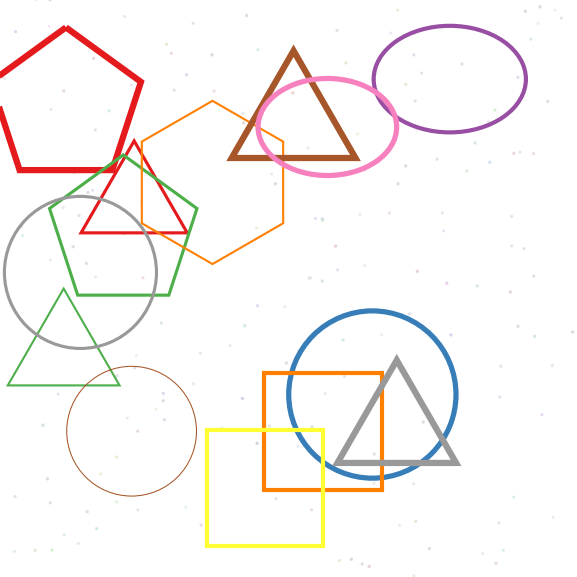[{"shape": "triangle", "thickness": 1.5, "radius": 0.53, "center": [0.232, 0.649]}, {"shape": "pentagon", "thickness": 3, "radius": 0.68, "center": [0.114, 0.815]}, {"shape": "circle", "thickness": 2.5, "radius": 0.72, "center": [0.645, 0.316]}, {"shape": "triangle", "thickness": 1, "radius": 0.56, "center": [0.11, 0.388]}, {"shape": "pentagon", "thickness": 1.5, "radius": 0.67, "center": [0.213, 0.597]}, {"shape": "oval", "thickness": 2, "radius": 0.66, "center": [0.779, 0.862]}, {"shape": "hexagon", "thickness": 1, "radius": 0.71, "center": [0.368, 0.683]}, {"shape": "square", "thickness": 2, "radius": 0.51, "center": [0.559, 0.252]}, {"shape": "square", "thickness": 2, "radius": 0.5, "center": [0.459, 0.155]}, {"shape": "circle", "thickness": 0.5, "radius": 0.56, "center": [0.228, 0.252]}, {"shape": "triangle", "thickness": 3, "radius": 0.62, "center": [0.508, 0.787]}, {"shape": "oval", "thickness": 2.5, "radius": 0.6, "center": [0.567, 0.779]}, {"shape": "triangle", "thickness": 3, "radius": 0.59, "center": [0.687, 0.257]}, {"shape": "circle", "thickness": 1.5, "radius": 0.66, "center": [0.139, 0.527]}]